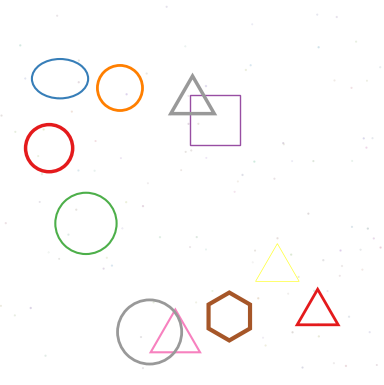[{"shape": "triangle", "thickness": 2, "radius": 0.31, "center": [0.825, 0.187]}, {"shape": "circle", "thickness": 2.5, "radius": 0.31, "center": [0.128, 0.615]}, {"shape": "oval", "thickness": 1.5, "radius": 0.37, "center": [0.156, 0.796]}, {"shape": "circle", "thickness": 1.5, "radius": 0.4, "center": [0.223, 0.42]}, {"shape": "square", "thickness": 1, "radius": 0.32, "center": [0.559, 0.688]}, {"shape": "circle", "thickness": 2, "radius": 0.29, "center": [0.312, 0.772]}, {"shape": "triangle", "thickness": 0.5, "radius": 0.33, "center": [0.72, 0.302]}, {"shape": "hexagon", "thickness": 3, "radius": 0.31, "center": [0.596, 0.178]}, {"shape": "triangle", "thickness": 1.5, "radius": 0.37, "center": [0.455, 0.122]}, {"shape": "circle", "thickness": 2, "radius": 0.42, "center": [0.389, 0.138]}, {"shape": "triangle", "thickness": 2.5, "radius": 0.33, "center": [0.5, 0.737]}]